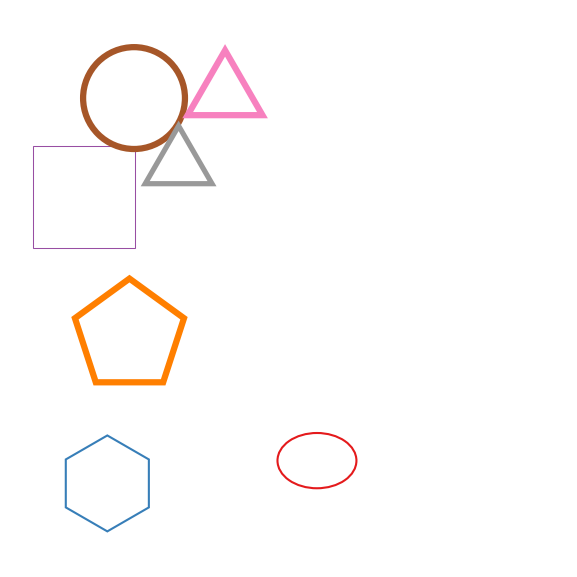[{"shape": "oval", "thickness": 1, "radius": 0.34, "center": [0.549, 0.202]}, {"shape": "hexagon", "thickness": 1, "radius": 0.42, "center": [0.186, 0.162]}, {"shape": "square", "thickness": 0.5, "radius": 0.44, "center": [0.145, 0.658]}, {"shape": "pentagon", "thickness": 3, "radius": 0.5, "center": [0.224, 0.417]}, {"shape": "circle", "thickness": 3, "radius": 0.44, "center": [0.232, 0.829]}, {"shape": "triangle", "thickness": 3, "radius": 0.37, "center": [0.39, 0.837]}, {"shape": "triangle", "thickness": 2.5, "radius": 0.33, "center": [0.309, 0.714]}]